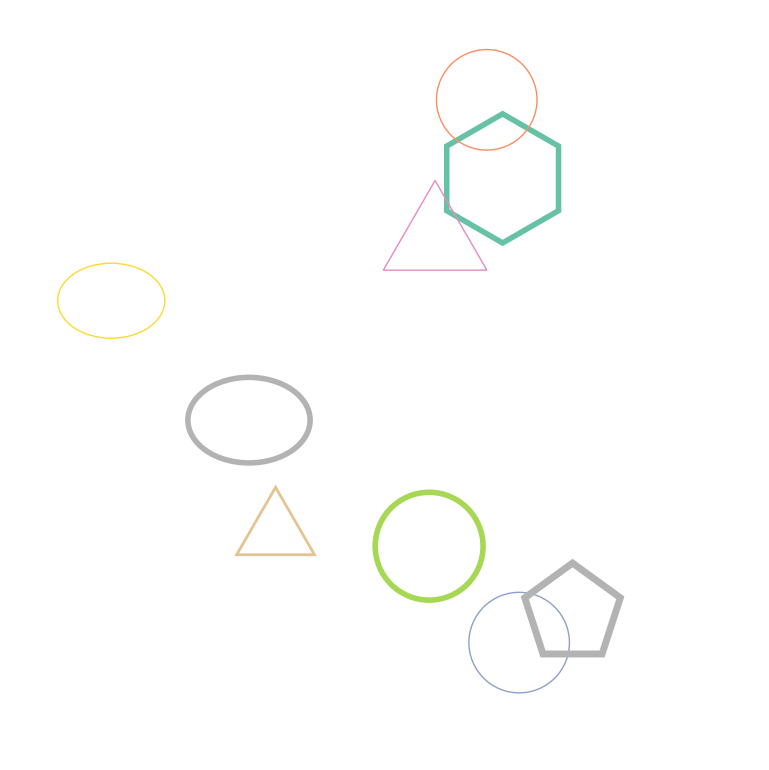[{"shape": "hexagon", "thickness": 2, "radius": 0.42, "center": [0.653, 0.768]}, {"shape": "circle", "thickness": 0.5, "radius": 0.33, "center": [0.632, 0.87]}, {"shape": "circle", "thickness": 0.5, "radius": 0.33, "center": [0.674, 0.165]}, {"shape": "triangle", "thickness": 0.5, "radius": 0.39, "center": [0.565, 0.688]}, {"shape": "circle", "thickness": 2, "radius": 0.35, "center": [0.557, 0.291]}, {"shape": "oval", "thickness": 0.5, "radius": 0.35, "center": [0.145, 0.609]}, {"shape": "triangle", "thickness": 1, "radius": 0.29, "center": [0.358, 0.309]}, {"shape": "oval", "thickness": 2, "radius": 0.4, "center": [0.323, 0.454]}, {"shape": "pentagon", "thickness": 2.5, "radius": 0.33, "center": [0.744, 0.203]}]